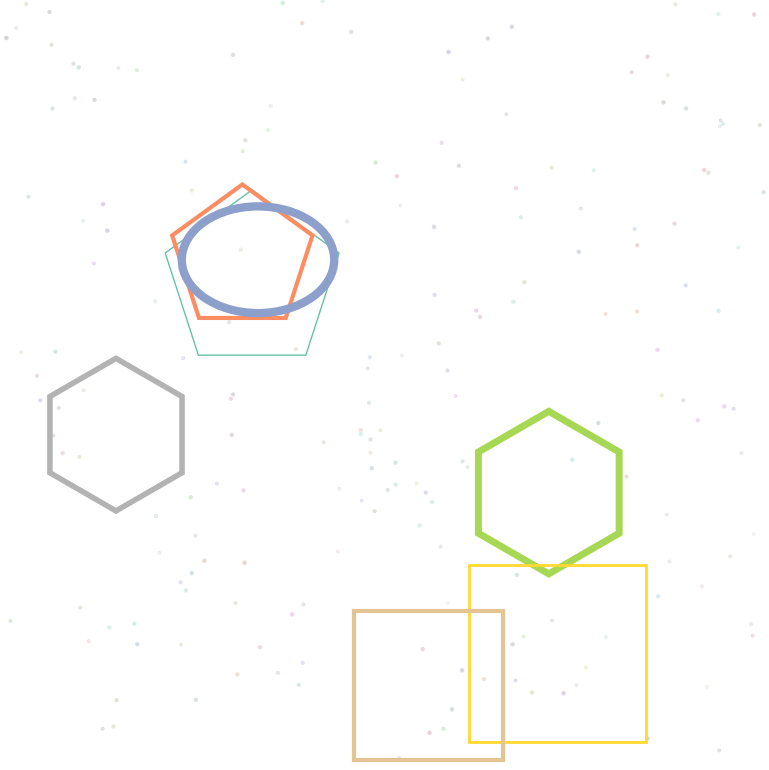[{"shape": "pentagon", "thickness": 0.5, "radius": 0.59, "center": [0.327, 0.635]}, {"shape": "pentagon", "thickness": 1.5, "radius": 0.48, "center": [0.315, 0.665]}, {"shape": "oval", "thickness": 3, "radius": 0.49, "center": [0.335, 0.663]}, {"shape": "hexagon", "thickness": 2.5, "radius": 0.53, "center": [0.713, 0.36]}, {"shape": "square", "thickness": 1, "radius": 0.58, "center": [0.724, 0.151]}, {"shape": "square", "thickness": 1.5, "radius": 0.48, "center": [0.556, 0.109]}, {"shape": "hexagon", "thickness": 2, "radius": 0.5, "center": [0.151, 0.436]}]